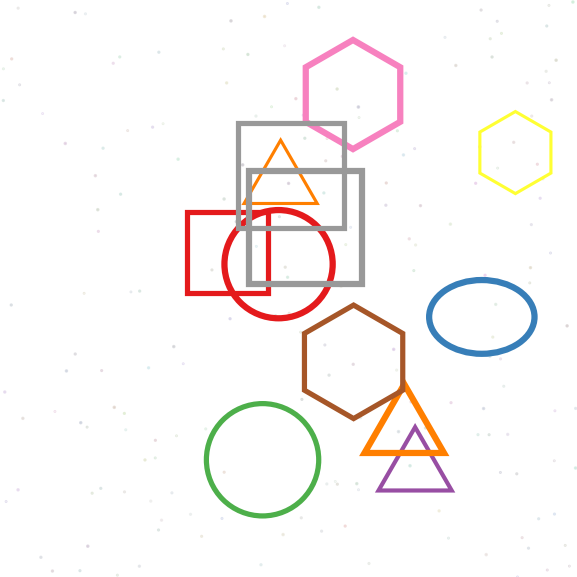[{"shape": "circle", "thickness": 3, "radius": 0.47, "center": [0.482, 0.542]}, {"shape": "square", "thickness": 2.5, "radius": 0.35, "center": [0.393, 0.562]}, {"shape": "oval", "thickness": 3, "radius": 0.46, "center": [0.834, 0.45]}, {"shape": "circle", "thickness": 2.5, "radius": 0.49, "center": [0.455, 0.203]}, {"shape": "triangle", "thickness": 2, "radius": 0.37, "center": [0.719, 0.186]}, {"shape": "triangle", "thickness": 1.5, "radius": 0.37, "center": [0.486, 0.683]}, {"shape": "triangle", "thickness": 3, "radius": 0.4, "center": [0.7, 0.254]}, {"shape": "hexagon", "thickness": 1.5, "radius": 0.36, "center": [0.892, 0.735]}, {"shape": "hexagon", "thickness": 2.5, "radius": 0.49, "center": [0.612, 0.373]}, {"shape": "hexagon", "thickness": 3, "radius": 0.47, "center": [0.611, 0.835]}, {"shape": "square", "thickness": 3, "radius": 0.49, "center": [0.529, 0.605]}, {"shape": "square", "thickness": 2.5, "radius": 0.46, "center": [0.504, 0.695]}]